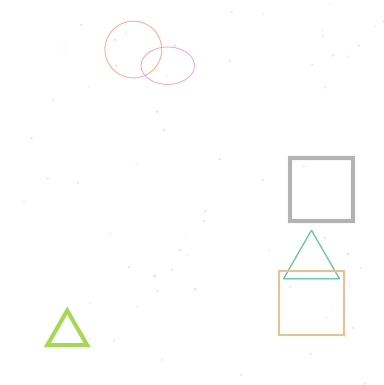[{"shape": "triangle", "thickness": 1, "radius": 0.42, "center": [0.809, 0.318]}, {"shape": "circle", "thickness": 0.5, "radius": 0.37, "center": [0.346, 0.871]}, {"shape": "oval", "thickness": 0.5, "radius": 0.35, "center": [0.436, 0.829]}, {"shape": "triangle", "thickness": 3, "radius": 0.3, "center": [0.175, 0.134]}, {"shape": "square", "thickness": 1.5, "radius": 0.42, "center": [0.808, 0.213]}, {"shape": "square", "thickness": 3, "radius": 0.4, "center": [0.835, 0.508]}]